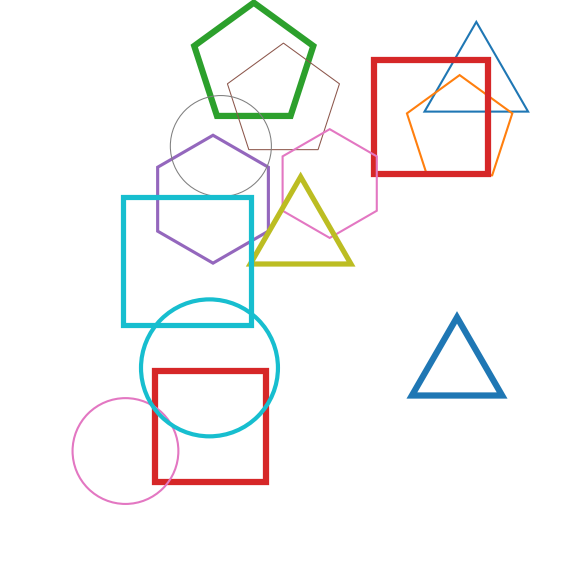[{"shape": "triangle", "thickness": 1, "radius": 0.52, "center": [0.825, 0.858]}, {"shape": "triangle", "thickness": 3, "radius": 0.45, "center": [0.791, 0.359]}, {"shape": "pentagon", "thickness": 1, "radius": 0.48, "center": [0.796, 0.773]}, {"shape": "pentagon", "thickness": 3, "radius": 0.54, "center": [0.439, 0.886]}, {"shape": "square", "thickness": 3, "radius": 0.49, "center": [0.747, 0.796]}, {"shape": "square", "thickness": 3, "radius": 0.48, "center": [0.365, 0.261]}, {"shape": "hexagon", "thickness": 1.5, "radius": 0.55, "center": [0.369, 0.654]}, {"shape": "pentagon", "thickness": 0.5, "radius": 0.51, "center": [0.491, 0.822]}, {"shape": "hexagon", "thickness": 1, "radius": 0.47, "center": [0.571, 0.681]}, {"shape": "circle", "thickness": 1, "radius": 0.46, "center": [0.217, 0.218]}, {"shape": "circle", "thickness": 0.5, "radius": 0.44, "center": [0.382, 0.746]}, {"shape": "triangle", "thickness": 2.5, "radius": 0.5, "center": [0.521, 0.592]}, {"shape": "square", "thickness": 2.5, "radius": 0.55, "center": [0.324, 0.547]}, {"shape": "circle", "thickness": 2, "radius": 0.59, "center": [0.363, 0.362]}]